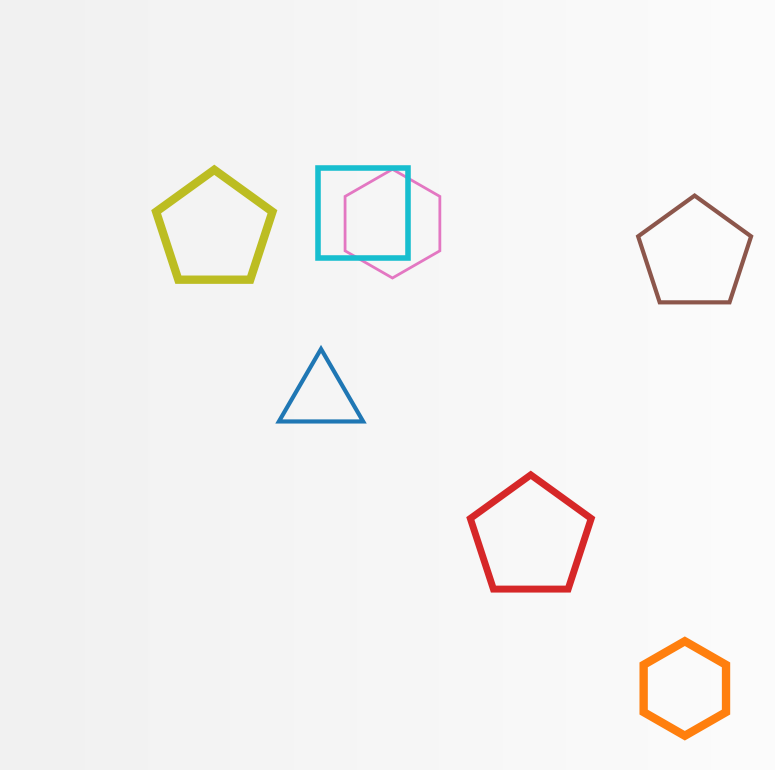[{"shape": "triangle", "thickness": 1.5, "radius": 0.31, "center": [0.414, 0.484]}, {"shape": "hexagon", "thickness": 3, "radius": 0.31, "center": [0.884, 0.106]}, {"shape": "pentagon", "thickness": 2.5, "radius": 0.41, "center": [0.685, 0.301]}, {"shape": "pentagon", "thickness": 1.5, "radius": 0.38, "center": [0.896, 0.669]}, {"shape": "hexagon", "thickness": 1, "radius": 0.35, "center": [0.506, 0.71]}, {"shape": "pentagon", "thickness": 3, "radius": 0.39, "center": [0.277, 0.701]}, {"shape": "square", "thickness": 2, "radius": 0.29, "center": [0.468, 0.723]}]